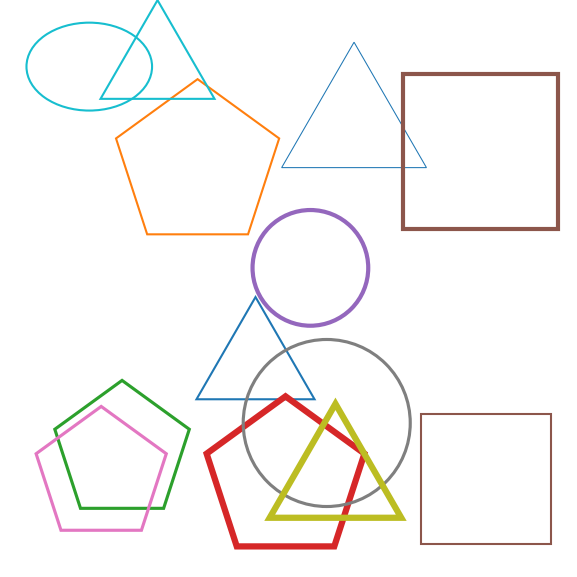[{"shape": "triangle", "thickness": 0.5, "radius": 0.72, "center": [0.613, 0.781]}, {"shape": "triangle", "thickness": 1, "radius": 0.59, "center": [0.442, 0.367]}, {"shape": "pentagon", "thickness": 1, "radius": 0.74, "center": [0.342, 0.714]}, {"shape": "pentagon", "thickness": 1.5, "radius": 0.61, "center": [0.211, 0.218]}, {"shape": "pentagon", "thickness": 3, "radius": 0.72, "center": [0.494, 0.169]}, {"shape": "circle", "thickness": 2, "radius": 0.5, "center": [0.537, 0.535]}, {"shape": "square", "thickness": 1, "radius": 0.56, "center": [0.842, 0.169]}, {"shape": "square", "thickness": 2, "radius": 0.67, "center": [0.832, 0.737]}, {"shape": "pentagon", "thickness": 1.5, "radius": 0.59, "center": [0.175, 0.177]}, {"shape": "circle", "thickness": 1.5, "radius": 0.72, "center": [0.566, 0.267]}, {"shape": "triangle", "thickness": 3, "radius": 0.66, "center": [0.581, 0.168]}, {"shape": "oval", "thickness": 1, "radius": 0.54, "center": [0.155, 0.884]}, {"shape": "triangle", "thickness": 1, "radius": 0.57, "center": [0.273, 0.885]}]